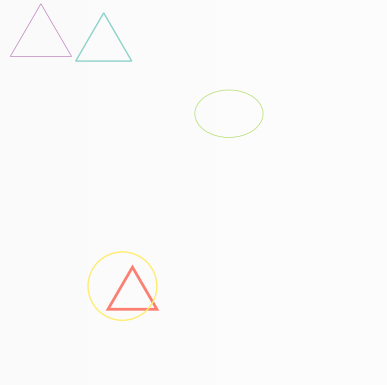[{"shape": "triangle", "thickness": 1, "radius": 0.42, "center": [0.268, 0.883]}, {"shape": "triangle", "thickness": 2, "radius": 0.36, "center": [0.342, 0.233]}, {"shape": "oval", "thickness": 0.5, "radius": 0.44, "center": [0.591, 0.705]}, {"shape": "triangle", "thickness": 0.5, "radius": 0.46, "center": [0.106, 0.899]}, {"shape": "circle", "thickness": 1, "radius": 0.44, "center": [0.316, 0.257]}]